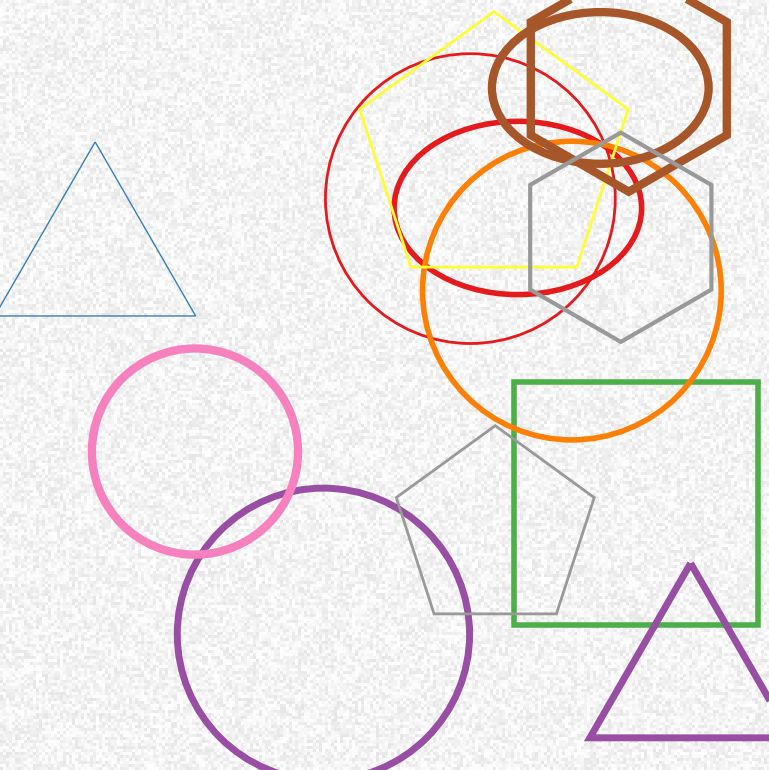[{"shape": "circle", "thickness": 1, "radius": 0.94, "center": [0.611, 0.742]}, {"shape": "oval", "thickness": 2, "radius": 0.8, "center": [0.673, 0.73]}, {"shape": "triangle", "thickness": 0.5, "radius": 0.75, "center": [0.124, 0.665]}, {"shape": "square", "thickness": 2, "radius": 0.79, "center": [0.826, 0.346]}, {"shape": "circle", "thickness": 2.5, "radius": 0.95, "center": [0.42, 0.176]}, {"shape": "triangle", "thickness": 2.5, "radius": 0.76, "center": [0.897, 0.117]}, {"shape": "circle", "thickness": 2, "radius": 0.97, "center": [0.743, 0.623]}, {"shape": "pentagon", "thickness": 1, "radius": 0.92, "center": [0.641, 0.801]}, {"shape": "oval", "thickness": 3, "radius": 0.7, "center": [0.78, 0.886]}, {"shape": "hexagon", "thickness": 3, "radius": 0.73, "center": [0.817, 0.898]}, {"shape": "circle", "thickness": 3, "radius": 0.67, "center": [0.253, 0.414]}, {"shape": "hexagon", "thickness": 1.5, "radius": 0.68, "center": [0.806, 0.692]}, {"shape": "pentagon", "thickness": 1, "radius": 0.68, "center": [0.643, 0.312]}]